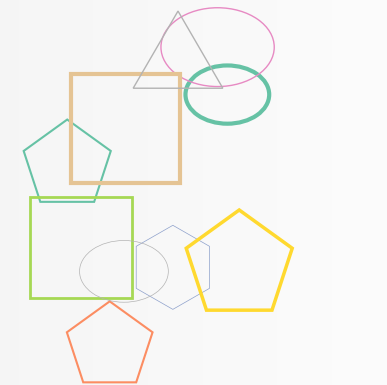[{"shape": "oval", "thickness": 3, "radius": 0.54, "center": [0.587, 0.754]}, {"shape": "pentagon", "thickness": 1.5, "radius": 0.59, "center": [0.173, 0.571]}, {"shape": "pentagon", "thickness": 1.5, "radius": 0.58, "center": [0.283, 0.101]}, {"shape": "hexagon", "thickness": 0.5, "radius": 0.55, "center": [0.446, 0.306]}, {"shape": "oval", "thickness": 1, "radius": 0.73, "center": [0.562, 0.878]}, {"shape": "square", "thickness": 2, "radius": 0.66, "center": [0.209, 0.357]}, {"shape": "pentagon", "thickness": 2.5, "radius": 0.72, "center": [0.617, 0.311]}, {"shape": "square", "thickness": 3, "radius": 0.71, "center": [0.324, 0.666]}, {"shape": "triangle", "thickness": 1, "radius": 0.67, "center": [0.459, 0.838]}, {"shape": "oval", "thickness": 0.5, "radius": 0.57, "center": [0.32, 0.295]}]